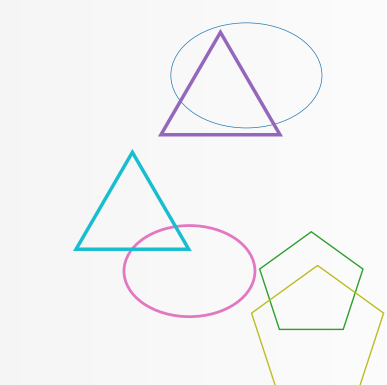[{"shape": "oval", "thickness": 0.5, "radius": 0.97, "center": [0.636, 0.804]}, {"shape": "pentagon", "thickness": 1, "radius": 0.7, "center": [0.803, 0.258]}, {"shape": "triangle", "thickness": 2.5, "radius": 0.89, "center": [0.569, 0.739]}, {"shape": "oval", "thickness": 2, "radius": 0.84, "center": [0.489, 0.296]}, {"shape": "pentagon", "thickness": 1, "radius": 0.9, "center": [0.82, 0.131]}, {"shape": "triangle", "thickness": 2.5, "radius": 0.84, "center": [0.342, 0.437]}]